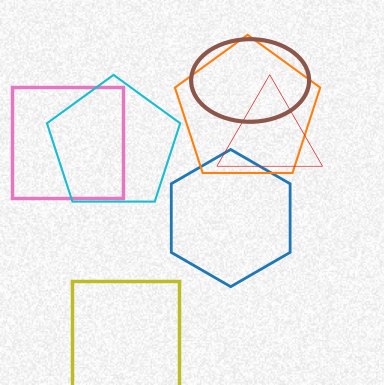[{"shape": "hexagon", "thickness": 2, "radius": 0.89, "center": [0.599, 0.434]}, {"shape": "pentagon", "thickness": 1.5, "radius": 0.99, "center": [0.643, 0.711]}, {"shape": "triangle", "thickness": 0.5, "radius": 0.79, "center": [0.701, 0.647]}, {"shape": "oval", "thickness": 3, "radius": 0.77, "center": [0.65, 0.791]}, {"shape": "square", "thickness": 2.5, "radius": 0.72, "center": [0.176, 0.629]}, {"shape": "square", "thickness": 2.5, "radius": 0.69, "center": [0.326, 0.133]}, {"shape": "pentagon", "thickness": 1.5, "radius": 0.91, "center": [0.295, 0.624]}]